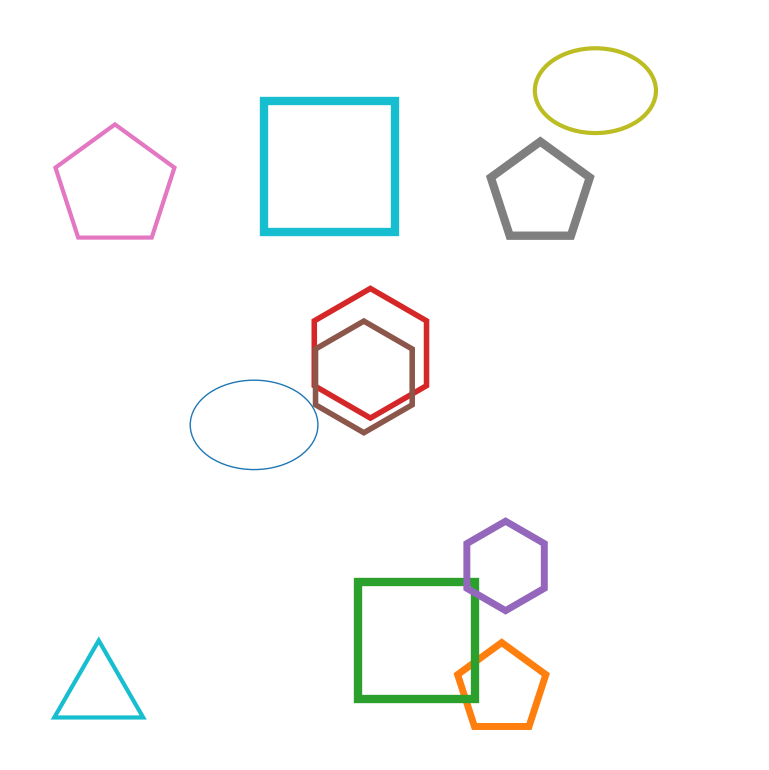[{"shape": "oval", "thickness": 0.5, "radius": 0.41, "center": [0.33, 0.448]}, {"shape": "pentagon", "thickness": 2.5, "radius": 0.3, "center": [0.652, 0.105]}, {"shape": "square", "thickness": 3, "radius": 0.38, "center": [0.541, 0.168]}, {"shape": "hexagon", "thickness": 2, "radius": 0.42, "center": [0.481, 0.541]}, {"shape": "hexagon", "thickness": 2.5, "radius": 0.29, "center": [0.657, 0.265]}, {"shape": "hexagon", "thickness": 2, "radius": 0.36, "center": [0.473, 0.511]}, {"shape": "pentagon", "thickness": 1.5, "radius": 0.41, "center": [0.149, 0.757]}, {"shape": "pentagon", "thickness": 3, "radius": 0.34, "center": [0.702, 0.749]}, {"shape": "oval", "thickness": 1.5, "radius": 0.39, "center": [0.773, 0.882]}, {"shape": "triangle", "thickness": 1.5, "radius": 0.33, "center": [0.128, 0.102]}, {"shape": "square", "thickness": 3, "radius": 0.43, "center": [0.428, 0.783]}]